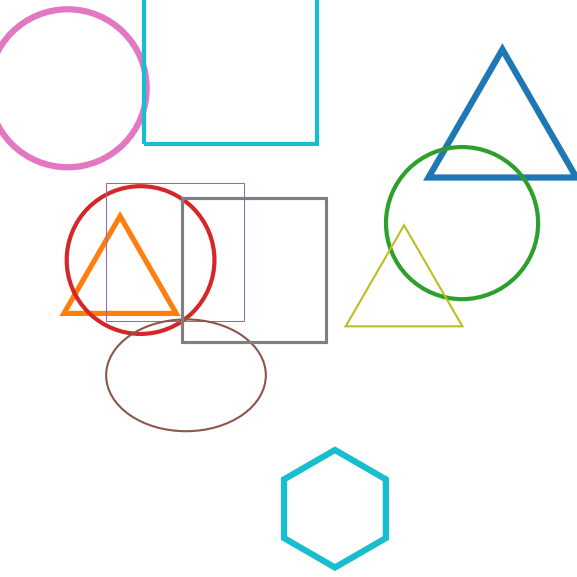[{"shape": "triangle", "thickness": 3, "radius": 0.74, "center": [0.87, 0.766]}, {"shape": "triangle", "thickness": 2.5, "radius": 0.56, "center": [0.208, 0.513]}, {"shape": "circle", "thickness": 2, "radius": 0.66, "center": [0.8, 0.613]}, {"shape": "circle", "thickness": 2, "radius": 0.64, "center": [0.243, 0.549]}, {"shape": "square", "thickness": 0.5, "radius": 0.6, "center": [0.304, 0.562]}, {"shape": "oval", "thickness": 1, "radius": 0.69, "center": [0.322, 0.349]}, {"shape": "circle", "thickness": 3, "radius": 0.68, "center": [0.117, 0.846]}, {"shape": "square", "thickness": 1.5, "radius": 0.62, "center": [0.44, 0.532]}, {"shape": "triangle", "thickness": 1, "radius": 0.58, "center": [0.7, 0.492]}, {"shape": "square", "thickness": 2, "radius": 0.75, "center": [0.399, 0.9]}, {"shape": "hexagon", "thickness": 3, "radius": 0.51, "center": [0.58, 0.118]}]